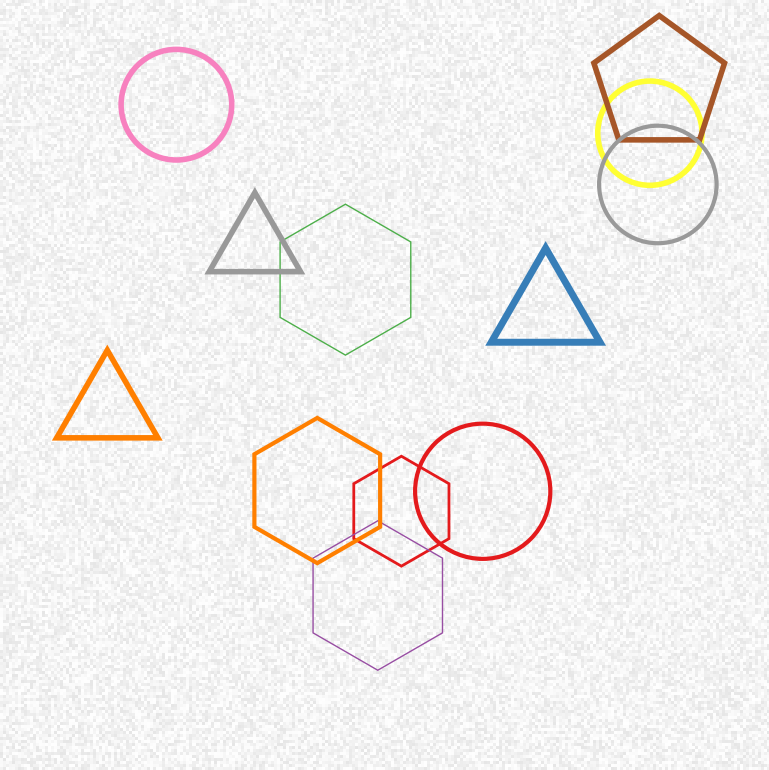[{"shape": "hexagon", "thickness": 1, "radius": 0.36, "center": [0.521, 0.336]}, {"shape": "circle", "thickness": 1.5, "radius": 0.44, "center": [0.627, 0.362]}, {"shape": "triangle", "thickness": 2.5, "radius": 0.41, "center": [0.709, 0.596]}, {"shape": "hexagon", "thickness": 0.5, "radius": 0.49, "center": [0.449, 0.637]}, {"shape": "hexagon", "thickness": 0.5, "radius": 0.49, "center": [0.491, 0.227]}, {"shape": "hexagon", "thickness": 1.5, "radius": 0.47, "center": [0.412, 0.363]}, {"shape": "triangle", "thickness": 2, "radius": 0.38, "center": [0.139, 0.469]}, {"shape": "circle", "thickness": 2, "radius": 0.34, "center": [0.844, 0.827]}, {"shape": "pentagon", "thickness": 2, "radius": 0.45, "center": [0.856, 0.891]}, {"shape": "circle", "thickness": 2, "radius": 0.36, "center": [0.229, 0.864]}, {"shape": "triangle", "thickness": 2, "radius": 0.34, "center": [0.331, 0.681]}, {"shape": "circle", "thickness": 1.5, "radius": 0.38, "center": [0.854, 0.76]}]